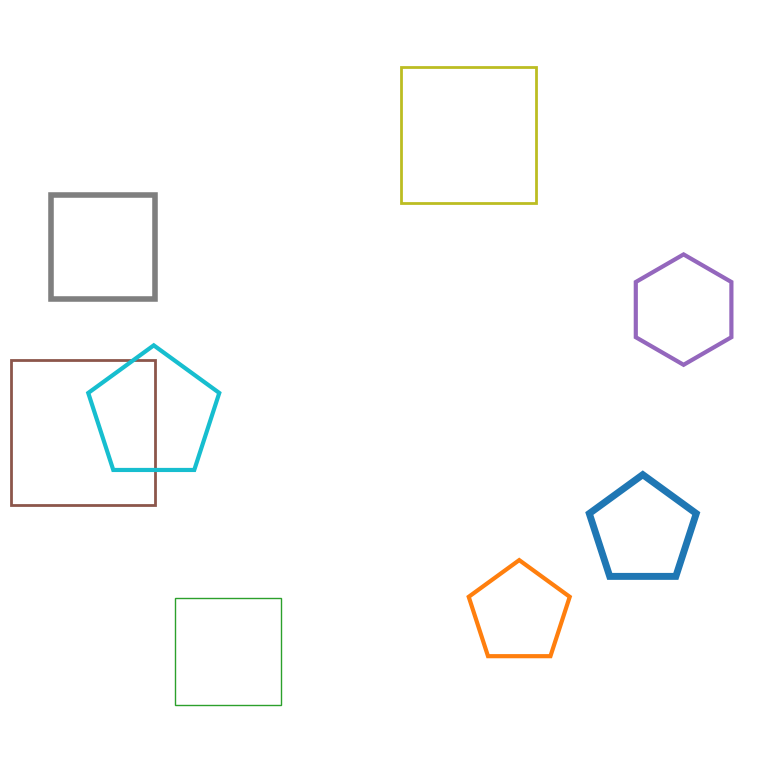[{"shape": "pentagon", "thickness": 2.5, "radius": 0.37, "center": [0.835, 0.311]}, {"shape": "pentagon", "thickness": 1.5, "radius": 0.34, "center": [0.674, 0.204]}, {"shape": "square", "thickness": 0.5, "radius": 0.34, "center": [0.296, 0.154]}, {"shape": "hexagon", "thickness": 1.5, "radius": 0.36, "center": [0.888, 0.598]}, {"shape": "square", "thickness": 1, "radius": 0.47, "center": [0.108, 0.438]}, {"shape": "square", "thickness": 2, "radius": 0.34, "center": [0.133, 0.679]}, {"shape": "square", "thickness": 1, "radius": 0.44, "center": [0.608, 0.825]}, {"shape": "pentagon", "thickness": 1.5, "radius": 0.45, "center": [0.2, 0.462]}]